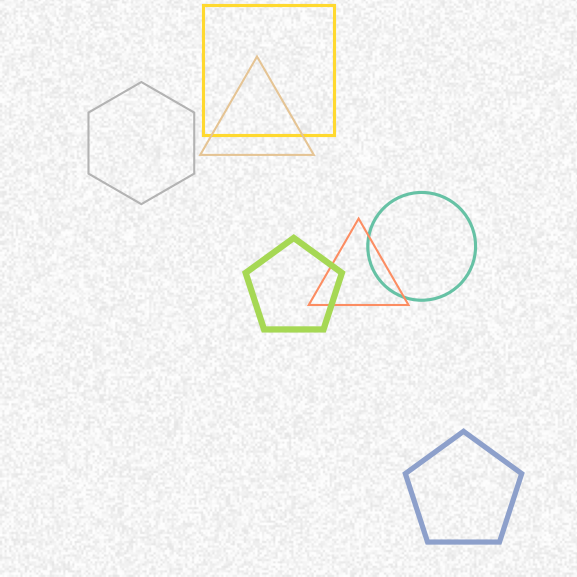[{"shape": "circle", "thickness": 1.5, "radius": 0.47, "center": [0.73, 0.573]}, {"shape": "triangle", "thickness": 1, "radius": 0.5, "center": [0.621, 0.521]}, {"shape": "pentagon", "thickness": 2.5, "radius": 0.53, "center": [0.803, 0.146]}, {"shape": "pentagon", "thickness": 3, "radius": 0.44, "center": [0.509, 0.5]}, {"shape": "square", "thickness": 1.5, "radius": 0.56, "center": [0.465, 0.878]}, {"shape": "triangle", "thickness": 1, "radius": 0.57, "center": [0.445, 0.788]}, {"shape": "hexagon", "thickness": 1, "radius": 0.53, "center": [0.245, 0.751]}]